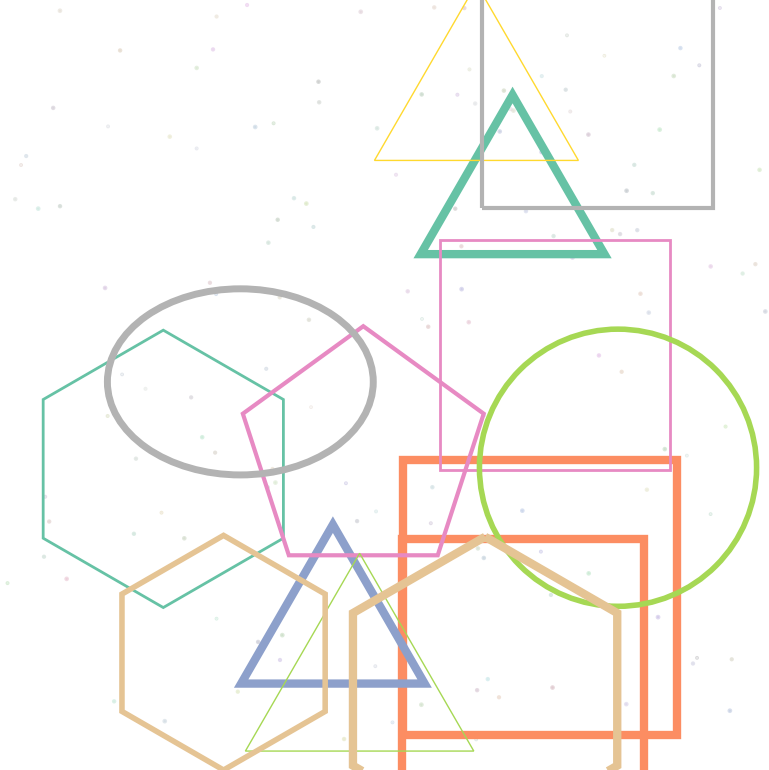[{"shape": "hexagon", "thickness": 1, "radius": 0.9, "center": [0.212, 0.391]}, {"shape": "triangle", "thickness": 3, "radius": 0.69, "center": [0.666, 0.739]}, {"shape": "square", "thickness": 3, "radius": 0.79, "center": [0.679, 0.143]}, {"shape": "square", "thickness": 3, "radius": 0.89, "center": [0.701, 0.224]}, {"shape": "triangle", "thickness": 3, "radius": 0.69, "center": [0.432, 0.181]}, {"shape": "square", "thickness": 1, "radius": 0.75, "center": [0.721, 0.539]}, {"shape": "pentagon", "thickness": 1.5, "radius": 0.82, "center": [0.472, 0.412]}, {"shape": "triangle", "thickness": 0.5, "radius": 0.86, "center": [0.467, 0.11]}, {"shape": "circle", "thickness": 2, "radius": 0.9, "center": [0.803, 0.393]}, {"shape": "triangle", "thickness": 0.5, "radius": 0.76, "center": [0.619, 0.868]}, {"shape": "hexagon", "thickness": 2, "radius": 0.76, "center": [0.29, 0.152]}, {"shape": "hexagon", "thickness": 3, "radius": 0.99, "center": [0.63, 0.105]}, {"shape": "square", "thickness": 1.5, "radius": 0.75, "center": [0.776, 0.88]}, {"shape": "oval", "thickness": 2.5, "radius": 0.86, "center": [0.312, 0.504]}]